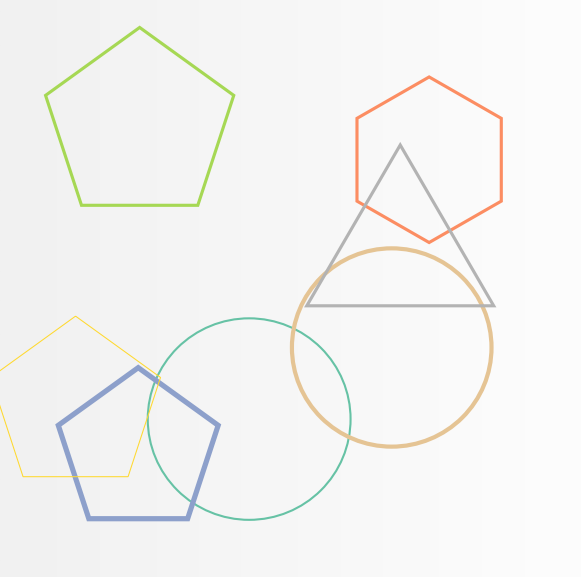[{"shape": "circle", "thickness": 1, "radius": 0.87, "center": [0.429, 0.273]}, {"shape": "hexagon", "thickness": 1.5, "radius": 0.72, "center": [0.738, 0.723]}, {"shape": "pentagon", "thickness": 2.5, "radius": 0.72, "center": [0.238, 0.218]}, {"shape": "pentagon", "thickness": 1.5, "radius": 0.85, "center": [0.24, 0.781]}, {"shape": "pentagon", "thickness": 0.5, "radius": 0.77, "center": [0.13, 0.298]}, {"shape": "circle", "thickness": 2, "radius": 0.86, "center": [0.674, 0.397]}, {"shape": "triangle", "thickness": 1.5, "radius": 0.93, "center": [0.689, 0.562]}]